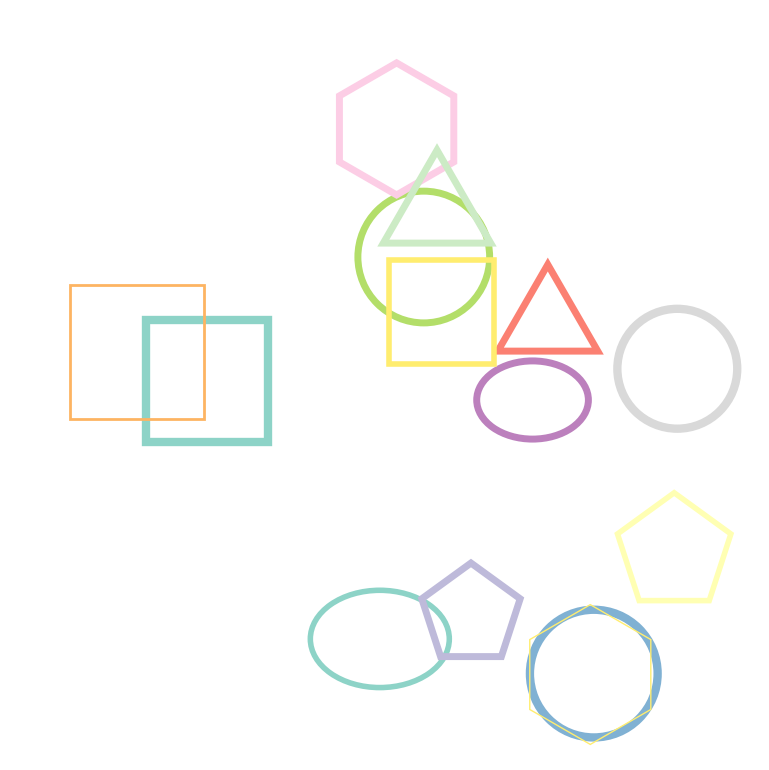[{"shape": "oval", "thickness": 2, "radius": 0.45, "center": [0.493, 0.17]}, {"shape": "square", "thickness": 3, "radius": 0.4, "center": [0.269, 0.505]}, {"shape": "pentagon", "thickness": 2, "radius": 0.39, "center": [0.876, 0.283]}, {"shape": "pentagon", "thickness": 2.5, "radius": 0.34, "center": [0.612, 0.202]}, {"shape": "triangle", "thickness": 2.5, "radius": 0.37, "center": [0.711, 0.581]}, {"shape": "circle", "thickness": 3, "radius": 0.41, "center": [0.771, 0.125]}, {"shape": "square", "thickness": 1, "radius": 0.43, "center": [0.178, 0.543]}, {"shape": "circle", "thickness": 2.5, "radius": 0.43, "center": [0.55, 0.666]}, {"shape": "hexagon", "thickness": 2.5, "radius": 0.43, "center": [0.515, 0.833]}, {"shape": "circle", "thickness": 3, "radius": 0.39, "center": [0.88, 0.521]}, {"shape": "oval", "thickness": 2.5, "radius": 0.36, "center": [0.692, 0.481]}, {"shape": "triangle", "thickness": 2.5, "radius": 0.4, "center": [0.568, 0.725]}, {"shape": "hexagon", "thickness": 0.5, "radius": 0.45, "center": [0.767, 0.124]}, {"shape": "square", "thickness": 2, "radius": 0.34, "center": [0.573, 0.595]}]